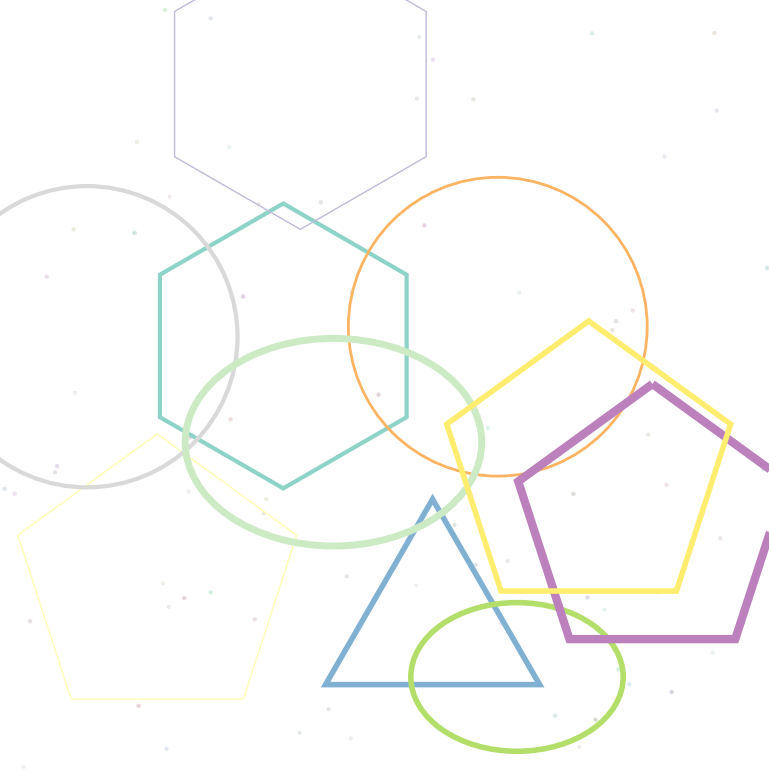[{"shape": "hexagon", "thickness": 1.5, "radius": 0.92, "center": [0.368, 0.551]}, {"shape": "pentagon", "thickness": 0.5, "radius": 0.95, "center": [0.204, 0.246]}, {"shape": "hexagon", "thickness": 0.5, "radius": 0.94, "center": [0.39, 0.891]}, {"shape": "triangle", "thickness": 2, "radius": 0.8, "center": [0.562, 0.191]}, {"shape": "circle", "thickness": 1, "radius": 0.97, "center": [0.646, 0.576]}, {"shape": "oval", "thickness": 2, "radius": 0.69, "center": [0.671, 0.121]}, {"shape": "circle", "thickness": 1.5, "radius": 0.98, "center": [0.113, 0.563]}, {"shape": "pentagon", "thickness": 3, "radius": 0.92, "center": [0.847, 0.318]}, {"shape": "oval", "thickness": 2.5, "radius": 0.96, "center": [0.433, 0.426]}, {"shape": "pentagon", "thickness": 2, "radius": 0.97, "center": [0.765, 0.389]}]